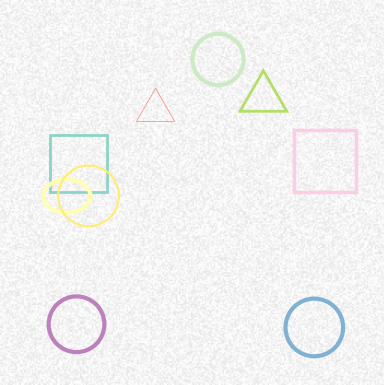[{"shape": "square", "thickness": 2, "radius": 0.37, "center": [0.204, 0.575]}, {"shape": "oval", "thickness": 3, "radius": 0.31, "center": [0.174, 0.491]}, {"shape": "triangle", "thickness": 0.5, "radius": 0.29, "center": [0.404, 0.713]}, {"shape": "circle", "thickness": 3, "radius": 0.37, "center": [0.816, 0.149]}, {"shape": "triangle", "thickness": 2, "radius": 0.35, "center": [0.684, 0.746]}, {"shape": "square", "thickness": 2.5, "radius": 0.4, "center": [0.844, 0.581]}, {"shape": "circle", "thickness": 3, "radius": 0.36, "center": [0.199, 0.158]}, {"shape": "circle", "thickness": 3, "radius": 0.33, "center": [0.566, 0.846]}, {"shape": "circle", "thickness": 1.5, "radius": 0.39, "center": [0.23, 0.491]}]